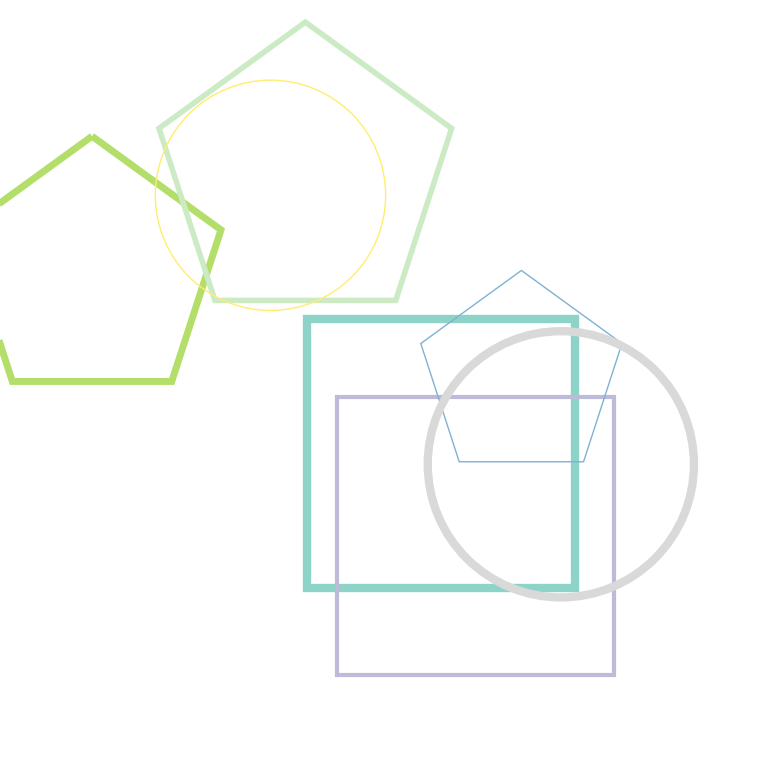[{"shape": "square", "thickness": 3, "radius": 0.87, "center": [0.573, 0.411]}, {"shape": "square", "thickness": 1.5, "radius": 0.9, "center": [0.618, 0.304]}, {"shape": "pentagon", "thickness": 0.5, "radius": 0.69, "center": [0.677, 0.511]}, {"shape": "pentagon", "thickness": 2.5, "radius": 0.88, "center": [0.12, 0.647]}, {"shape": "circle", "thickness": 3, "radius": 0.86, "center": [0.728, 0.397]}, {"shape": "pentagon", "thickness": 2, "radius": 1.0, "center": [0.397, 0.772]}, {"shape": "circle", "thickness": 0.5, "radius": 0.75, "center": [0.351, 0.746]}]